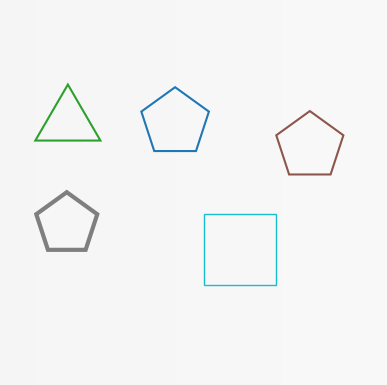[{"shape": "pentagon", "thickness": 1.5, "radius": 0.46, "center": [0.452, 0.682]}, {"shape": "triangle", "thickness": 1.5, "radius": 0.48, "center": [0.175, 0.683]}, {"shape": "pentagon", "thickness": 1.5, "radius": 0.46, "center": [0.8, 0.62]}, {"shape": "pentagon", "thickness": 3, "radius": 0.41, "center": [0.172, 0.418]}, {"shape": "square", "thickness": 1, "radius": 0.46, "center": [0.619, 0.351]}]